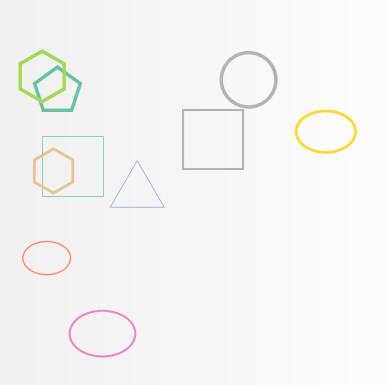[{"shape": "square", "thickness": 0.5, "radius": 0.39, "center": [0.187, 0.568]}, {"shape": "pentagon", "thickness": 2.5, "radius": 0.31, "center": [0.148, 0.764]}, {"shape": "oval", "thickness": 1, "radius": 0.31, "center": [0.121, 0.33]}, {"shape": "triangle", "thickness": 0.5, "radius": 0.4, "center": [0.354, 0.502]}, {"shape": "oval", "thickness": 1.5, "radius": 0.42, "center": [0.264, 0.133]}, {"shape": "hexagon", "thickness": 2.5, "radius": 0.33, "center": [0.109, 0.802]}, {"shape": "oval", "thickness": 2, "radius": 0.38, "center": [0.841, 0.658]}, {"shape": "hexagon", "thickness": 2, "radius": 0.29, "center": [0.138, 0.556]}, {"shape": "square", "thickness": 1.5, "radius": 0.39, "center": [0.551, 0.637]}, {"shape": "circle", "thickness": 2.5, "radius": 0.35, "center": [0.642, 0.793]}]